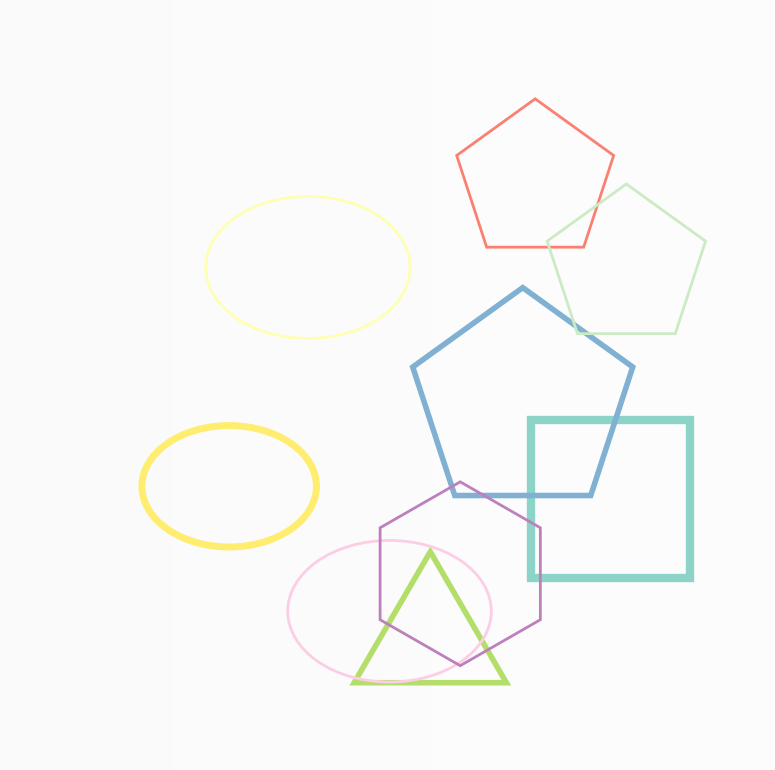[{"shape": "square", "thickness": 3, "radius": 0.51, "center": [0.788, 0.352]}, {"shape": "oval", "thickness": 1, "radius": 0.66, "center": [0.397, 0.653]}, {"shape": "pentagon", "thickness": 1, "radius": 0.53, "center": [0.691, 0.765]}, {"shape": "pentagon", "thickness": 2, "radius": 0.75, "center": [0.674, 0.477]}, {"shape": "triangle", "thickness": 2, "radius": 0.57, "center": [0.555, 0.17]}, {"shape": "oval", "thickness": 1, "radius": 0.66, "center": [0.503, 0.206]}, {"shape": "hexagon", "thickness": 1, "radius": 0.6, "center": [0.594, 0.255]}, {"shape": "pentagon", "thickness": 1, "radius": 0.54, "center": [0.808, 0.654]}, {"shape": "oval", "thickness": 2.5, "radius": 0.56, "center": [0.296, 0.368]}]